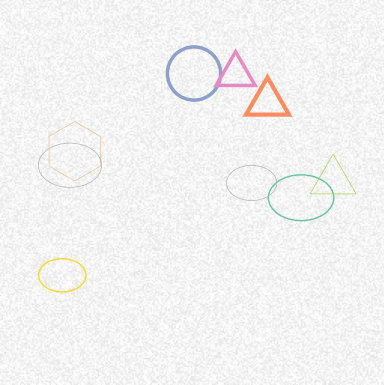[{"shape": "oval", "thickness": 1, "radius": 0.42, "center": [0.782, 0.486]}, {"shape": "triangle", "thickness": 3, "radius": 0.32, "center": [0.695, 0.735]}, {"shape": "circle", "thickness": 2.5, "radius": 0.35, "center": [0.504, 0.809]}, {"shape": "triangle", "thickness": 2.5, "radius": 0.29, "center": [0.612, 0.807]}, {"shape": "triangle", "thickness": 0.5, "radius": 0.34, "center": [0.865, 0.531]}, {"shape": "oval", "thickness": 1, "radius": 0.31, "center": [0.162, 0.285]}, {"shape": "hexagon", "thickness": 0.5, "radius": 0.39, "center": [0.194, 0.607]}, {"shape": "oval", "thickness": 0.5, "radius": 0.41, "center": [0.182, 0.571]}, {"shape": "oval", "thickness": 0.5, "radius": 0.33, "center": [0.654, 0.525]}]